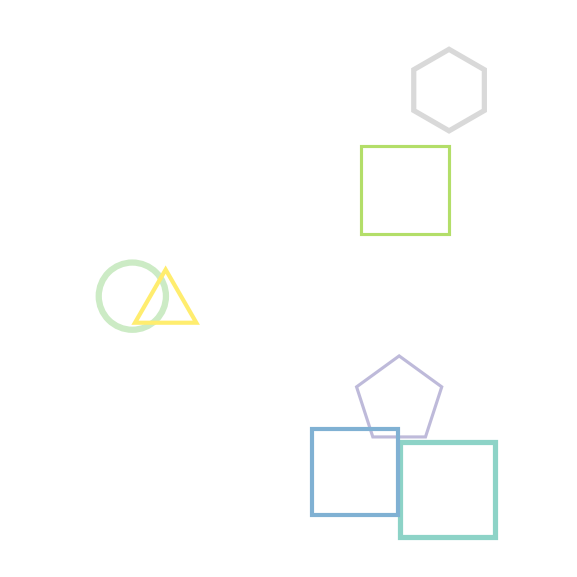[{"shape": "square", "thickness": 2.5, "radius": 0.41, "center": [0.775, 0.152]}, {"shape": "pentagon", "thickness": 1.5, "radius": 0.39, "center": [0.691, 0.305]}, {"shape": "square", "thickness": 2, "radius": 0.37, "center": [0.615, 0.182]}, {"shape": "square", "thickness": 1.5, "radius": 0.38, "center": [0.701, 0.67]}, {"shape": "hexagon", "thickness": 2.5, "radius": 0.35, "center": [0.778, 0.843]}, {"shape": "circle", "thickness": 3, "radius": 0.29, "center": [0.229, 0.486]}, {"shape": "triangle", "thickness": 2, "radius": 0.31, "center": [0.287, 0.471]}]